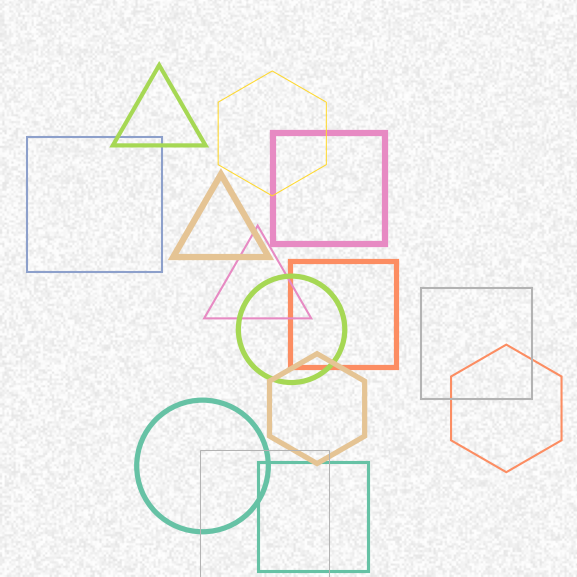[{"shape": "square", "thickness": 1.5, "radius": 0.47, "center": [0.542, 0.104]}, {"shape": "circle", "thickness": 2.5, "radius": 0.57, "center": [0.351, 0.192]}, {"shape": "hexagon", "thickness": 1, "radius": 0.55, "center": [0.877, 0.292]}, {"shape": "square", "thickness": 2.5, "radius": 0.46, "center": [0.594, 0.456]}, {"shape": "square", "thickness": 1, "radius": 0.58, "center": [0.164, 0.645]}, {"shape": "square", "thickness": 3, "radius": 0.48, "center": [0.569, 0.673]}, {"shape": "triangle", "thickness": 1, "radius": 0.54, "center": [0.446, 0.501]}, {"shape": "circle", "thickness": 2.5, "radius": 0.46, "center": [0.505, 0.429]}, {"shape": "triangle", "thickness": 2, "radius": 0.46, "center": [0.276, 0.794]}, {"shape": "hexagon", "thickness": 0.5, "radius": 0.54, "center": [0.471, 0.768]}, {"shape": "triangle", "thickness": 3, "radius": 0.48, "center": [0.383, 0.602]}, {"shape": "hexagon", "thickness": 2.5, "radius": 0.48, "center": [0.549, 0.292]}, {"shape": "square", "thickness": 0.5, "radius": 0.56, "center": [0.458, 0.108]}, {"shape": "square", "thickness": 1, "radius": 0.48, "center": [0.825, 0.405]}]